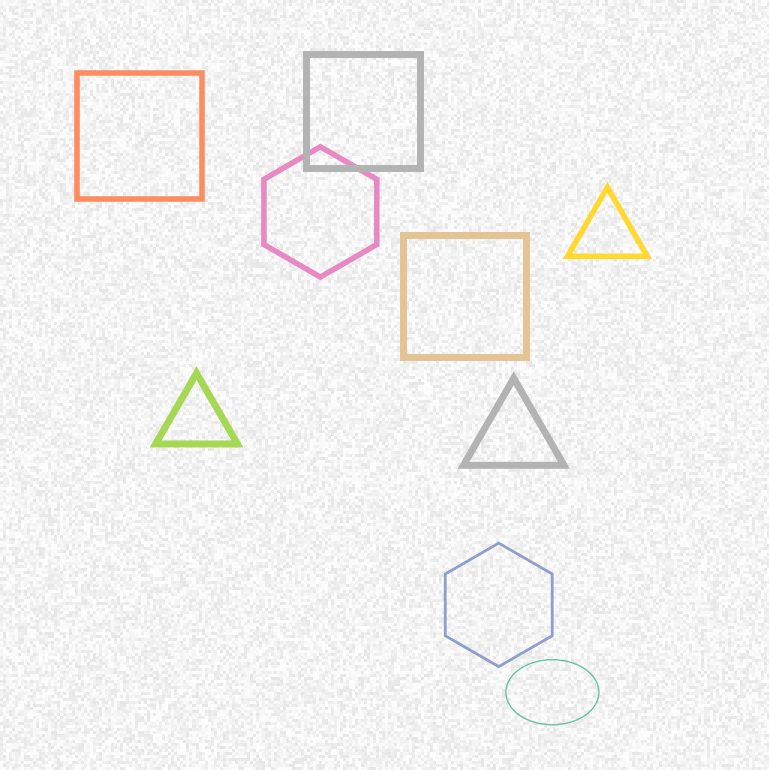[{"shape": "oval", "thickness": 0.5, "radius": 0.3, "center": [0.717, 0.101]}, {"shape": "square", "thickness": 2, "radius": 0.41, "center": [0.181, 0.824]}, {"shape": "hexagon", "thickness": 1, "radius": 0.4, "center": [0.648, 0.214]}, {"shape": "hexagon", "thickness": 2, "radius": 0.42, "center": [0.416, 0.725]}, {"shape": "triangle", "thickness": 2.5, "radius": 0.31, "center": [0.255, 0.454]}, {"shape": "triangle", "thickness": 2, "radius": 0.3, "center": [0.789, 0.697]}, {"shape": "square", "thickness": 2.5, "radius": 0.4, "center": [0.603, 0.616]}, {"shape": "triangle", "thickness": 2.5, "radius": 0.38, "center": [0.667, 0.433]}, {"shape": "square", "thickness": 2.5, "radius": 0.37, "center": [0.472, 0.856]}]